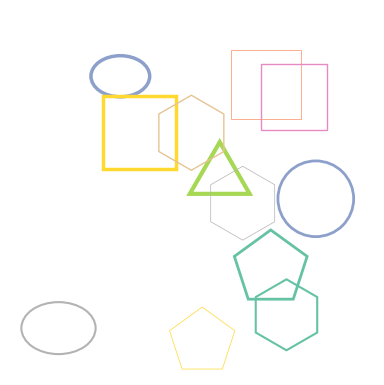[{"shape": "pentagon", "thickness": 2, "radius": 0.5, "center": [0.703, 0.303]}, {"shape": "hexagon", "thickness": 1.5, "radius": 0.46, "center": [0.744, 0.182]}, {"shape": "square", "thickness": 0.5, "radius": 0.45, "center": [0.691, 0.781]}, {"shape": "oval", "thickness": 2.5, "radius": 0.38, "center": [0.313, 0.802]}, {"shape": "circle", "thickness": 2, "radius": 0.49, "center": [0.82, 0.484]}, {"shape": "square", "thickness": 1, "radius": 0.43, "center": [0.763, 0.748]}, {"shape": "triangle", "thickness": 3, "radius": 0.45, "center": [0.571, 0.541]}, {"shape": "square", "thickness": 2.5, "radius": 0.47, "center": [0.362, 0.656]}, {"shape": "pentagon", "thickness": 0.5, "radius": 0.45, "center": [0.525, 0.113]}, {"shape": "hexagon", "thickness": 1, "radius": 0.49, "center": [0.497, 0.655]}, {"shape": "oval", "thickness": 1.5, "radius": 0.48, "center": [0.152, 0.148]}, {"shape": "hexagon", "thickness": 0.5, "radius": 0.48, "center": [0.63, 0.472]}]